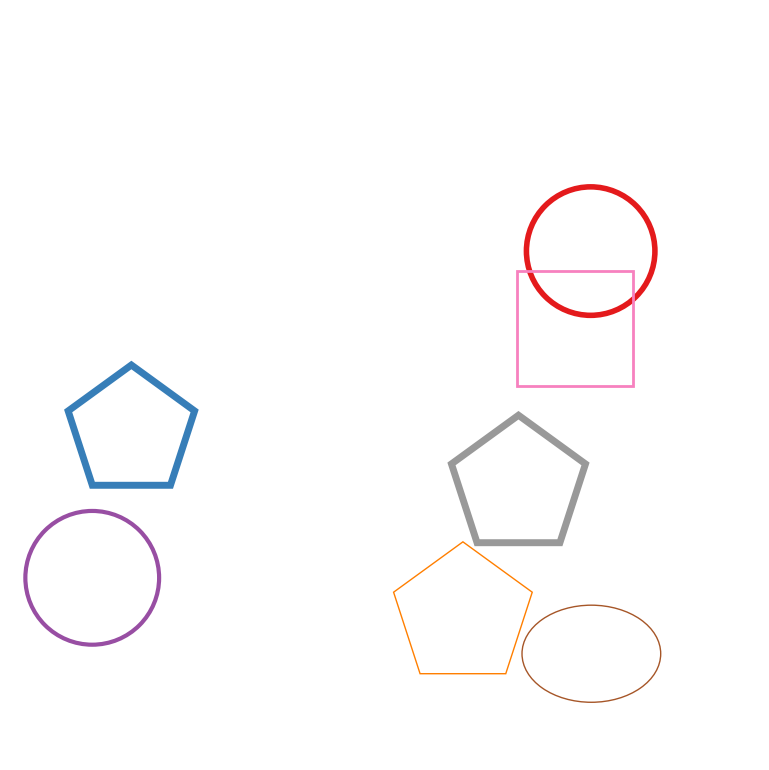[{"shape": "circle", "thickness": 2, "radius": 0.42, "center": [0.767, 0.674]}, {"shape": "pentagon", "thickness": 2.5, "radius": 0.43, "center": [0.171, 0.44]}, {"shape": "circle", "thickness": 1.5, "radius": 0.43, "center": [0.12, 0.25]}, {"shape": "pentagon", "thickness": 0.5, "radius": 0.47, "center": [0.601, 0.202]}, {"shape": "oval", "thickness": 0.5, "radius": 0.45, "center": [0.768, 0.151]}, {"shape": "square", "thickness": 1, "radius": 0.37, "center": [0.747, 0.574]}, {"shape": "pentagon", "thickness": 2.5, "radius": 0.46, "center": [0.673, 0.369]}]